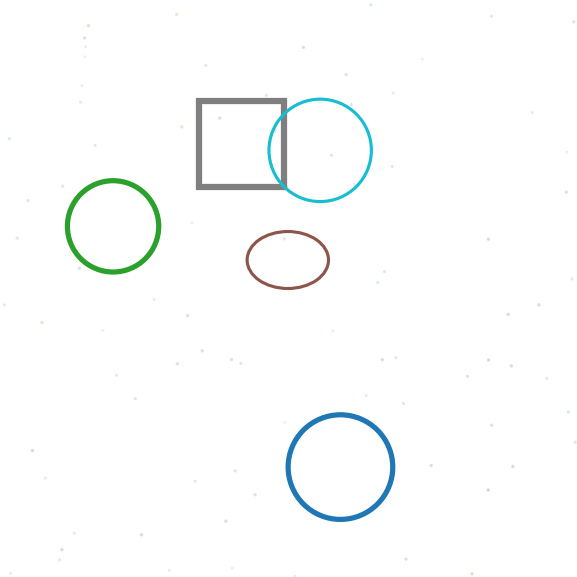[{"shape": "circle", "thickness": 2.5, "radius": 0.45, "center": [0.59, 0.19]}, {"shape": "circle", "thickness": 2.5, "radius": 0.4, "center": [0.196, 0.607]}, {"shape": "oval", "thickness": 1.5, "radius": 0.35, "center": [0.498, 0.549]}, {"shape": "square", "thickness": 3, "radius": 0.37, "center": [0.418, 0.75]}, {"shape": "circle", "thickness": 1.5, "radius": 0.44, "center": [0.554, 0.739]}]